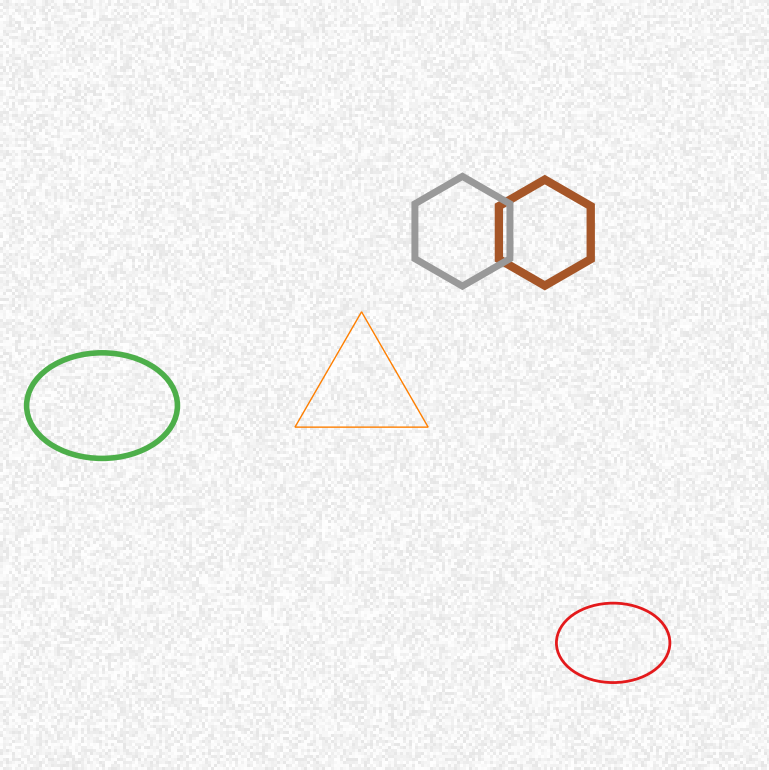[{"shape": "oval", "thickness": 1, "radius": 0.37, "center": [0.796, 0.165]}, {"shape": "oval", "thickness": 2, "radius": 0.49, "center": [0.132, 0.473]}, {"shape": "triangle", "thickness": 0.5, "radius": 0.5, "center": [0.47, 0.495]}, {"shape": "hexagon", "thickness": 3, "radius": 0.34, "center": [0.708, 0.698]}, {"shape": "hexagon", "thickness": 2.5, "radius": 0.36, "center": [0.601, 0.7]}]